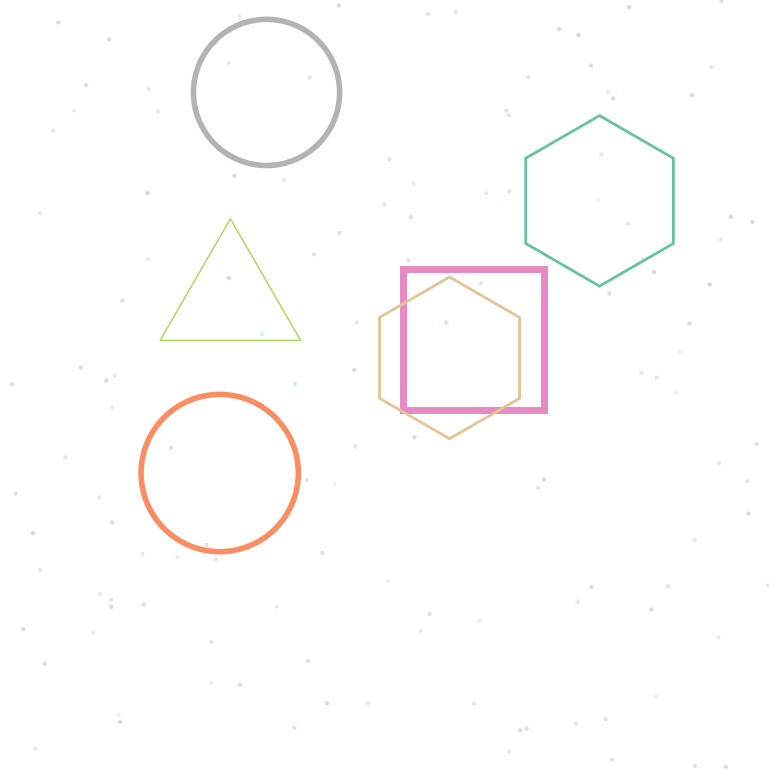[{"shape": "hexagon", "thickness": 1, "radius": 0.55, "center": [0.779, 0.739]}, {"shape": "circle", "thickness": 2, "radius": 0.51, "center": [0.285, 0.386]}, {"shape": "square", "thickness": 2.5, "radius": 0.46, "center": [0.615, 0.56]}, {"shape": "triangle", "thickness": 0.5, "radius": 0.53, "center": [0.299, 0.611]}, {"shape": "hexagon", "thickness": 1, "radius": 0.53, "center": [0.584, 0.535]}, {"shape": "circle", "thickness": 2, "radius": 0.47, "center": [0.346, 0.88]}]